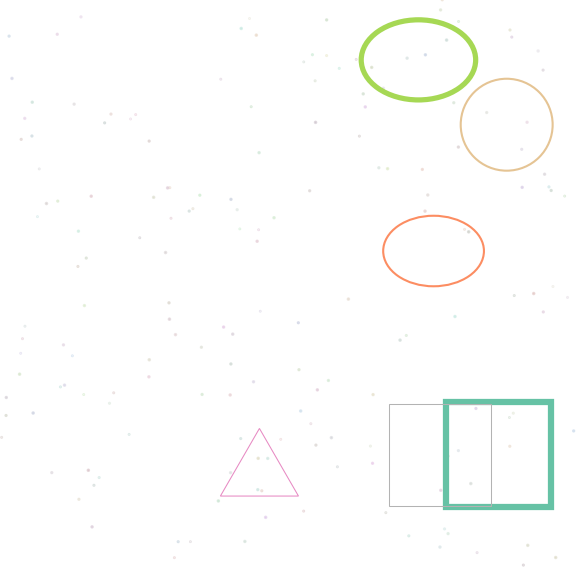[{"shape": "square", "thickness": 3, "radius": 0.45, "center": [0.863, 0.213]}, {"shape": "oval", "thickness": 1, "radius": 0.44, "center": [0.751, 0.564]}, {"shape": "triangle", "thickness": 0.5, "radius": 0.39, "center": [0.449, 0.179]}, {"shape": "oval", "thickness": 2.5, "radius": 0.5, "center": [0.725, 0.895]}, {"shape": "circle", "thickness": 1, "radius": 0.4, "center": [0.877, 0.783]}, {"shape": "square", "thickness": 0.5, "radius": 0.44, "center": [0.761, 0.211]}]